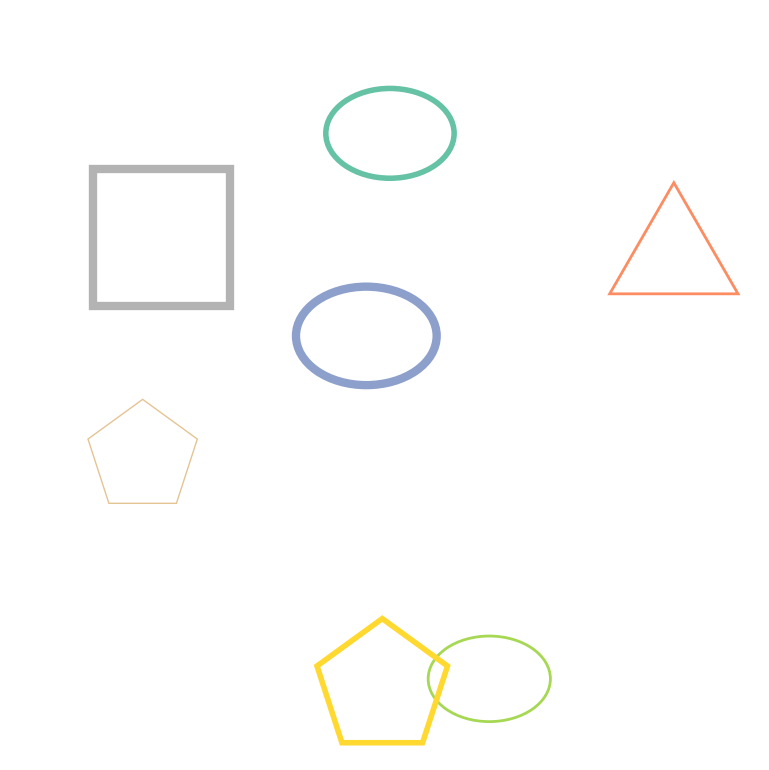[{"shape": "oval", "thickness": 2, "radius": 0.42, "center": [0.506, 0.827]}, {"shape": "triangle", "thickness": 1, "radius": 0.48, "center": [0.875, 0.667]}, {"shape": "oval", "thickness": 3, "radius": 0.46, "center": [0.476, 0.564]}, {"shape": "oval", "thickness": 1, "radius": 0.4, "center": [0.635, 0.118]}, {"shape": "pentagon", "thickness": 2, "radius": 0.45, "center": [0.496, 0.108]}, {"shape": "pentagon", "thickness": 0.5, "radius": 0.37, "center": [0.185, 0.407]}, {"shape": "square", "thickness": 3, "radius": 0.44, "center": [0.21, 0.692]}]